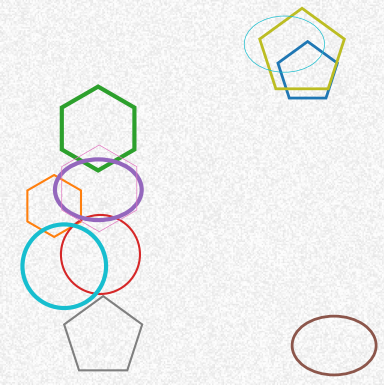[{"shape": "pentagon", "thickness": 2, "radius": 0.41, "center": [0.799, 0.811]}, {"shape": "hexagon", "thickness": 1.5, "radius": 0.4, "center": [0.141, 0.465]}, {"shape": "hexagon", "thickness": 3, "radius": 0.54, "center": [0.255, 0.666]}, {"shape": "circle", "thickness": 1.5, "radius": 0.51, "center": [0.261, 0.339]}, {"shape": "oval", "thickness": 3, "radius": 0.56, "center": [0.255, 0.507]}, {"shape": "oval", "thickness": 2, "radius": 0.55, "center": [0.868, 0.103]}, {"shape": "hexagon", "thickness": 0.5, "radius": 0.56, "center": [0.258, 0.511]}, {"shape": "pentagon", "thickness": 1.5, "radius": 0.53, "center": [0.268, 0.124]}, {"shape": "pentagon", "thickness": 2, "radius": 0.58, "center": [0.784, 0.863]}, {"shape": "circle", "thickness": 3, "radius": 0.54, "center": [0.167, 0.309]}, {"shape": "oval", "thickness": 0.5, "radius": 0.52, "center": [0.739, 0.885]}]